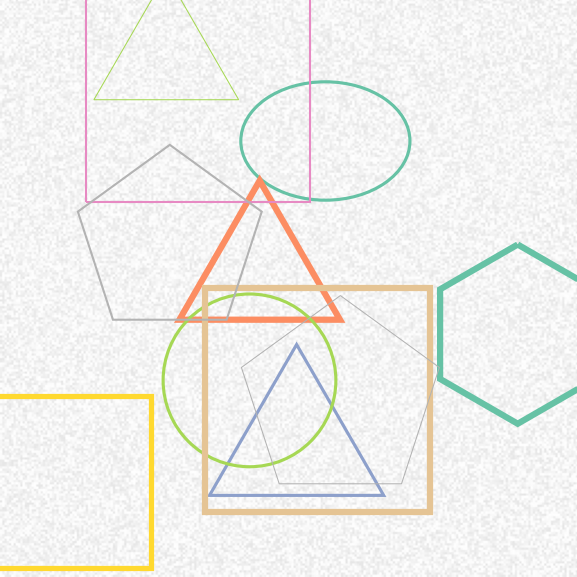[{"shape": "hexagon", "thickness": 3, "radius": 0.78, "center": [0.896, 0.421]}, {"shape": "oval", "thickness": 1.5, "radius": 0.73, "center": [0.563, 0.755]}, {"shape": "triangle", "thickness": 3, "radius": 0.8, "center": [0.45, 0.526]}, {"shape": "triangle", "thickness": 1.5, "radius": 0.87, "center": [0.514, 0.228]}, {"shape": "square", "thickness": 1, "radius": 0.97, "center": [0.343, 0.844]}, {"shape": "triangle", "thickness": 0.5, "radius": 0.72, "center": [0.288, 0.899]}, {"shape": "circle", "thickness": 1.5, "radius": 0.75, "center": [0.432, 0.34]}, {"shape": "square", "thickness": 2.5, "radius": 0.74, "center": [0.113, 0.164]}, {"shape": "square", "thickness": 3, "radius": 0.97, "center": [0.55, 0.307]}, {"shape": "pentagon", "thickness": 0.5, "radius": 0.9, "center": [0.589, 0.307]}, {"shape": "pentagon", "thickness": 1, "radius": 0.84, "center": [0.294, 0.581]}]